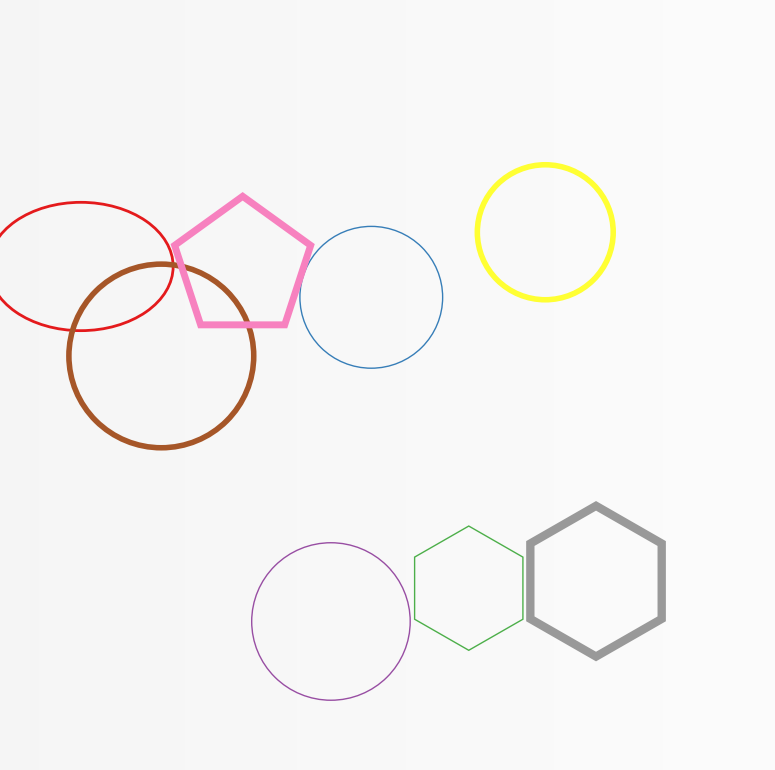[{"shape": "oval", "thickness": 1, "radius": 0.6, "center": [0.104, 0.654]}, {"shape": "circle", "thickness": 0.5, "radius": 0.46, "center": [0.479, 0.614]}, {"shape": "hexagon", "thickness": 0.5, "radius": 0.4, "center": [0.605, 0.236]}, {"shape": "circle", "thickness": 0.5, "radius": 0.51, "center": [0.427, 0.193]}, {"shape": "circle", "thickness": 2, "radius": 0.44, "center": [0.704, 0.698]}, {"shape": "circle", "thickness": 2, "radius": 0.6, "center": [0.208, 0.538]}, {"shape": "pentagon", "thickness": 2.5, "radius": 0.46, "center": [0.313, 0.653]}, {"shape": "hexagon", "thickness": 3, "radius": 0.49, "center": [0.769, 0.245]}]